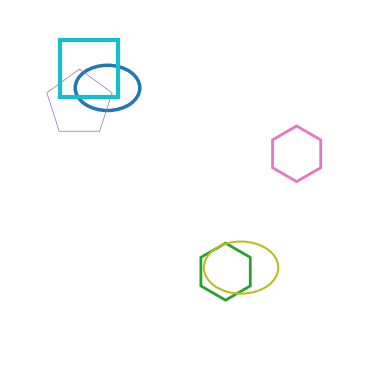[{"shape": "oval", "thickness": 2.5, "radius": 0.42, "center": [0.279, 0.772]}, {"shape": "hexagon", "thickness": 2, "radius": 0.37, "center": [0.586, 0.294]}, {"shape": "pentagon", "thickness": 0.5, "radius": 0.45, "center": [0.206, 0.731]}, {"shape": "hexagon", "thickness": 2, "radius": 0.36, "center": [0.77, 0.601]}, {"shape": "oval", "thickness": 1.5, "radius": 0.48, "center": [0.626, 0.305]}, {"shape": "square", "thickness": 3, "radius": 0.37, "center": [0.231, 0.822]}]